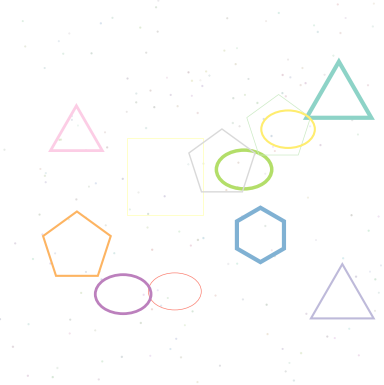[{"shape": "triangle", "thickness": 3, "radius": 0.49, "center": [0.88, 0.743]}, {"shape": "square", "thickness": 0.5, "radius": 0.5, "center": [0.428, 0.542]}, {"shape": "triangle", "thickness": 1.5, "radius": 0.47, "center": [0.889, 0.22]}, {"shape": "oval", "thickness": 0.5, "radius": 0.34, "center": [0.454, 0.243]}, {"shape": "hexagon", "thickness": 3, "radius": 0.35, "center": [0.676, 0.39]}, {"shape": "pentagon", "thickness": 1.5, "radius": 0.46, "center": [0.2, 0.358]}, {"shape": "oval", "thickness": 2.5, "radius": 0.36, "center": [0.634, 0.56]}, {"shape": "triangle", "thickness": 2, "radius": 0.39, "center": [0.198, 0.648]}, {"shape": "pentagon", "thickness": 1, "radius": 0.45, "center": [0.576, 0.575]}, {"shape": "oval", "thickness": 2, "radius": 0.36, "center": [0.32, 0.236]}, {"shape": "pentagon", "thickness": 0.5, "radius": 0.43, "center": [0.724, 0.668]}, {"shape": "oval", "thickness": 1.5, "radius": 0.35, "center": [0.748, 0.664]}]